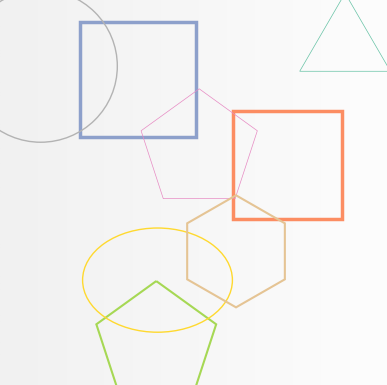[{"shape": "triangle", "thickness": 0.5, "radius": 0.68, "center": [0.891, 0.882]}, {"shape": "square", "thickness": 2.5, "radius": 0.7, "center": [0.742, 0.572]}, {"shape": "square", "thickness": 2.5, "radius": 0.75, "center": [0.357, 0.795]}, {"shape": "pentagon", "thickness": 0.5, "radius": 0.79, "center": [0.514, 0.612]}, {"shape": "pentagon", "thickness": 1.5, "radius": 0.81, "center": [0.403, 0.107]}, {"shape": "oval", "thickness": 1, "radius": 0.97, "center": [0.406, 0.272]}, {"shape": "hexagon", "thickness": 1.5, "radius": 0.73, "center": [0.609, 0.347]}, {"shape": "circle", "thickness": 1, "radius": 0.99, "center": [0.105, 0.828]}]